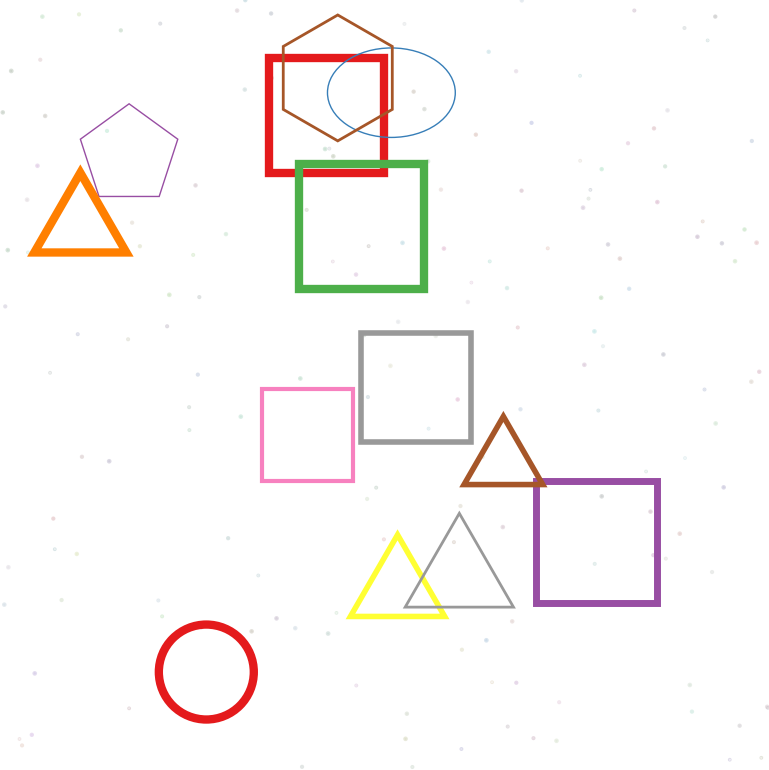[{"shape": "square", "thickness": 3, "radius": 0.37, "center": [0.424, 0.85]}, {"shape": "circle", "thickness": 3, "radius": 0.31, "center": [0.268, 0.127]}, {"shape": "oval", "thickness": 0.5, "radius": 0.41, "center": [0.508, 0.88]}, {"shape": "square", "thickness": 3, "radius": 0.41, "center": [0.469, 0.706]}, {"shape": "square", "thickness": 2.5, "radius": 0.39, "center": [0.775, 0.296]}, {"shape": "pentagon", "thickness": 0.5, "radius": 0.33, "center": [0.168, 0.799]}, {"shape": "triangle", "thickness": 3, "radius": 0.35, "center": [0.104, 0.707]}, {"shape": "triangle", "thickness": 2, "radius": 0.35, "center": [0.516, 0.235]}, {"shape": "triangle", "thickness": 2, "radius": 0.29, "center": [0.654, 0.4]}, {"shape": "hexagon", "thickness": 1, "radius": 0.41, "center": [0.439, 0.899]}, {"shape": "square", "thickness": 1.5, "radius": 0.3, "center": [0.4, 0.435]}, {"shape": "square", "thickness": 2, "radius": 0.35, "center": [0.54, 0.497]}, {"shape": "triangle", "thickness": 1, "radius": 0.41, "center": [0.597, 0.252]}]